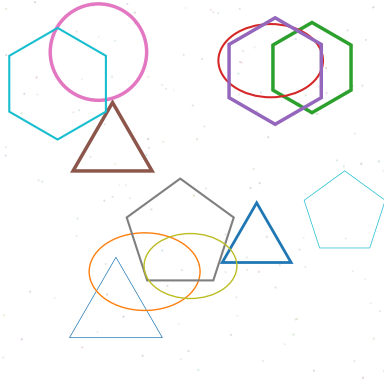[{"shape": "triangle", "thickness": 0.5, "radius": 0.7, "center": [0.301, 0.193]}, {"shape": "triangle", "thickness": 2, "radius": 0.52, "center": [0.667, 0.37]}, {"shape": "oval", "thickness": 1, "radius": 0.72, "center": [0.376, 0.294]}, {"shape": "hexagon", "thickness": 2.5, "radius": 0.59, "center": [0.81, 0.824]}, {"shape": "oval", "thickness": 1.5, "radius": 0.68, "center": [0.703, 0.842]}, {"shape": "hexagon", "thickness": 2.5, "radius": 0.69, "center": [0.715, 0.815]}, {"shape": "triangle", "thickness": 2.5, "radius": 0.59, "center": [0.292, 0.615]}, {"shape": "circle", "thickness": 2.5, "radius": 0.63, "center": [0.256, 0.865]}, {"shape": "pentagon", "thickness": 1.5, "radius": 0.73, "center": [0.468, 0.39]}, {"shape": "oval", "thickness": 1, "radius": 0.6, "center": [0.495, 0.309]}, {"shape": "pentagon", "thickness": 0.5, "radius": 0.55, "center": [0.895, 0.445]}, {"shape": "hexagon", "thickness": 1.5, "radius": 0.72, "center": [0.15, 0.783]}]